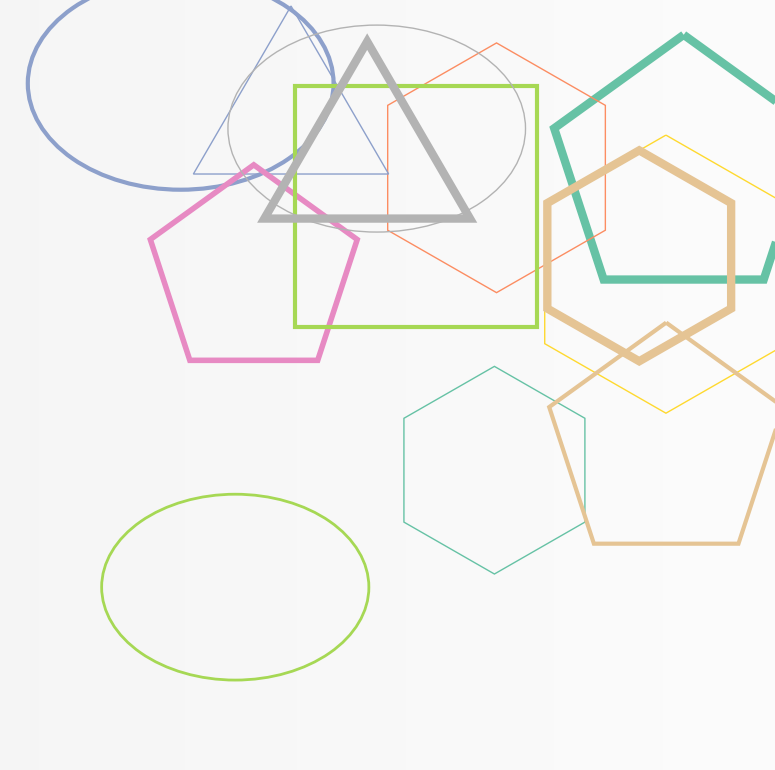[{"shape": "pentagon", "thickness": 3, "radius": 0.88, "center": [0.882, 0.779]}, {"shape": "hexagon", "thickness": 0.5, "radius": 0.67, "center": [0.638, 0.389]}, {"shape": "hexagon", "thickness": 0.5, "radius": 0.81, "center": [0.641, 0.782]}, {"shape": "oval", "thickness": 1.5, "radius": 0.99, "center": [0.233, 0.892]}, {"shape": "triangle", "thickness": 0.5, "radius": 0.73, "center": [0.375, 0.847]}, {"shape": "pentagon", "thickness": 2, "radius": 0.7, "center": [0.327, 0.646]}, {"shape": "oval", "thickness": 1, "radius": 0.86, "center": [0.304, 0.237]}, {"shape": "square", "thickness": 1.5, "radius": 0.78, "center": [0.536, 0.732]}, {"shape": "hexagon", "thickness": 0.5, "radius": 0.9, "center": [0.859, 0.644]}, {"shape": "hexagon", "thickness": 3, "radius": 0.68, "center": [0.825, 0.668]}, {"shape": "pentagon", "thickness": 1.5, "radius": 0.79, "center": [0.86, 0.422]}, {"shape": "triangle", "thickness": 3, "radius": 0.77, "center": [0.474, 0.793]}, {"shape": "oval", "thickness": 0.5, "radius": 0.96, "center": [0.486, 0.833]}]